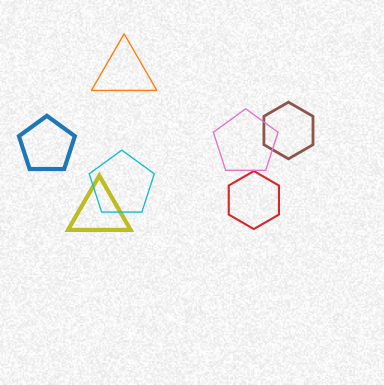[{"shape": "pentagon", "thickness": 3, "radius": 0.38, "center": [0.122, 0.623]}, {"shape": "triangle", "thickness": 1, "radius": 0.49, "center": [0.322, 0.814]}, {"shape": "hexagon", "thickness": 1.5, "radius": 0.38, "center": [0.659, 0.48]}, {"shape": "hexagon", "thickness": 2, "radius": 0.37, "center": [0.749, 0.661]}, {"shape": "pentagon", "thickness": 1, "radius": 0.44, "center": [0.638, 0.629]}, {"shape": "triangle", "thickness": 3, "radius": 0.47, "center": [0.258, 0.45]}, {"shape": "pentagon", "thickness": 1, "radius": 0.44, "center": [0.316, 0.521]}]